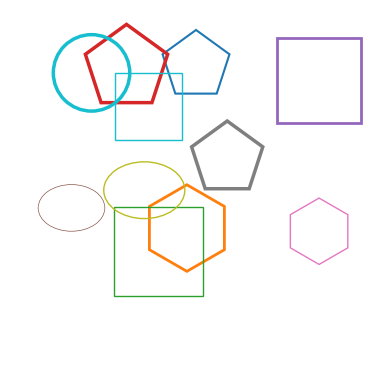[{"shape": "pentagon", "thickness": 1.5, "radius": 0.46, "center": [0.509, 0.831]}, {"shape": "hexagon", "thickness": 2, "radius": 0.56, "center": [0.485, 0.408]}, {"shape": "square", "thickness": 1, "radius": 0.58, "center": [0.411, 0.346]}, {"shape": "pentagon", "thickness": 2.5, "radius": 0.56, "center": [0.329, 0.824]}, {"shape": "square", "thickness": 2, "radius": 0.55, "center": [0.829, 0.791]}, {"shape": "oval", "thickness": 0.5, "radius": 0.43, "center": [0.186, 0.46]}, {"shape": "hexagon", "thickness": 1, "radius": 0.43, "center": [0.829, 0.399]}, {"shape": "pentagon", "thickness": 2.5, "radius": 0.49, "center": [0.59, 0.588]}, {"shape": "oval", "thickness": 1, "radius": 0.53, "center": [0.375, 0.506]}, {"shape": "square", "thickness": 1, "radius": 0.43, "center": [0.385, 0.723]}, {"shape": "circle", "thickness": 2.5, "radius": 0.5, "center": [0.238, 0.811]}]